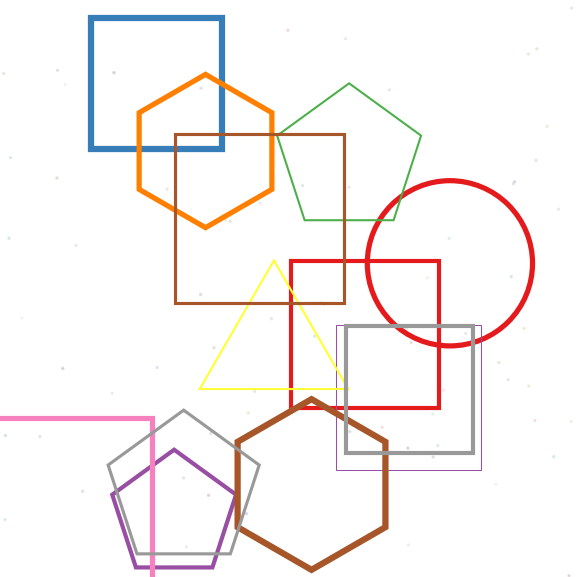[{"shape": "circle", "thickness": 2.5, "radius": 0.72, "center": [0.779, 0.543]}, {"shape": "square", "thickness": 2, "radius": 0.64, "center": [0.632, 0.42]}, {"shape": "square", "thickness": 3, "radius": 0.57, "center": [0.271, 0.854]}, {"shape": "pentagon", "thickness": 1, "radius": 0.66, "center": [0.605, 0.724]}, {"shape": "square", "thickness": 0.5, "radius": 0.63, "center": [0.708, 0.311]}, {"shape": "pentagon", "thickness": 2, "radius": 0.56, "center": [0.302, 0.108]}, {"shape": "hexagon", "thickness": 2.5, "radius": 0.66, "center": [0.356, 0.738]}, {"shape": "triangle", "thickness": 1, "radius": 0.74, "center": [0.474, 0.4]}, {"shape": "hexagon", "thickness": 3, "radius": 0.74, "center": [0.539, 0.16]}, {"shape": "square", "thickness": 1.5, "radius": 0.73, "center": [0.45, 0.621]}, {"shape": "square", "thickness": 2.5, "radius": 0.73, "center": [0.116, 0.129]}, {"shape": "square", "thickness": 2, "radius": 0.55, "center": [0.709, 0.325]}, {"shape": "pentagon", "thickness": 1.5, "radius": 0.69, "center": [0.318, 0.151]}]